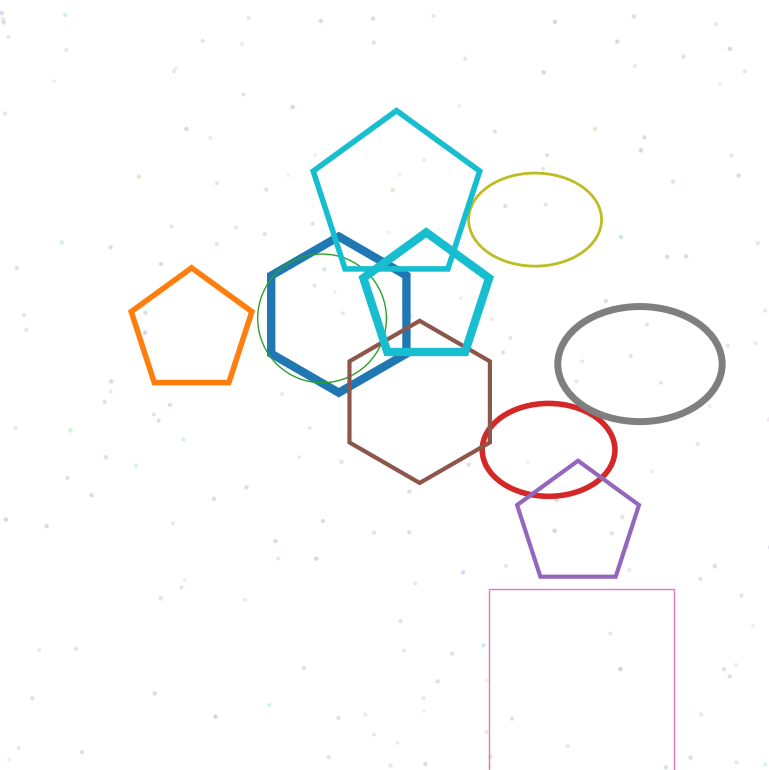[{"shape": "hexagon", "thickness": 3, "radius": 0.51, "center": [0.44, 0.591]}, {"shape": "pentagon", "thickness": 2, "radius": 0.41, "center": [0.249, 0.57]}, {"shape": "circle", "thickness": 0.5, "radius": 0.42, "center": [0.418, 0.587]}, {"shape": "oval", "thickness": 2, "radius": 0.43, "center": [0.712, 0.416]}, {"shape": "pentagon", "thickness": 1.5, "radius": 0.42, "center": [0.751, 0.318]}, {"shape": "hexagon", "thickness": 1.5, "radius": 0.53, "center": [0.545, 0.478]}, {"shape": "square", "thickness": 0.5, "radius": 0.6, "center": [0.755, 0.116]}, {"shape": "oval", "thickness": 2.5, "radius": 0.53, "center": [0.831, 0.527]}, {"shape": "oval", "thickness": 1, "radius": 0.43, "center": [0.695, 0.715]}, {"shape": "pentagon", "thickness": 2, "radius": 0.57, "center": [0.515, 0.743]}, {"shape": "pentagon", "thickness": 3, "radius": 0.43, "center": [0.554, 0.612]}]